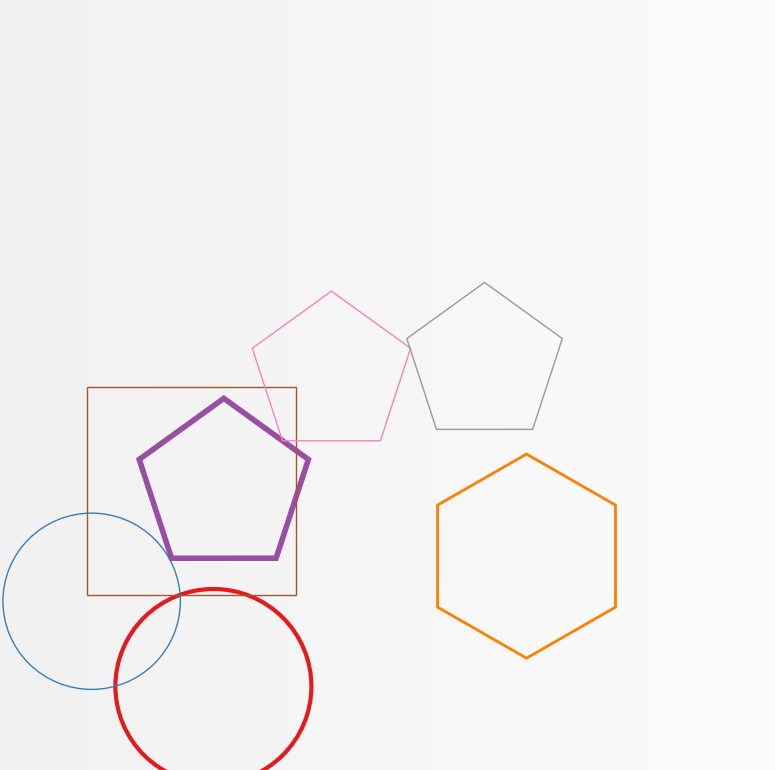[{"shape": "circle", "thickness": 1.5, "radius": 0.63, "center": [0.275, 0.109]}, {"shape": "circle", "thickness": 0.5, "radius": 0.57, "center": [0.118, 0.219]}, {"shape": "pentagon", "thickness": 2, "radius": 0.57, "center": [0.289, 0.368]}, {"shape": "hexagon", "thickness": 1, "radius": 0.66, "center": [0.679, 0.278]}, {"shape": "square", "thickness": 0.5, "radius": 0.67, "center": [0.247, 0.362]}, {"shape": "pentagon", "thickness": 0.5, "radius": 0.54, "center": [0.428, 0.514]}, {"shape": "pentagon", "thickness": 0.5, "radius": 0.53, "center": [0.625, 0.528]}]